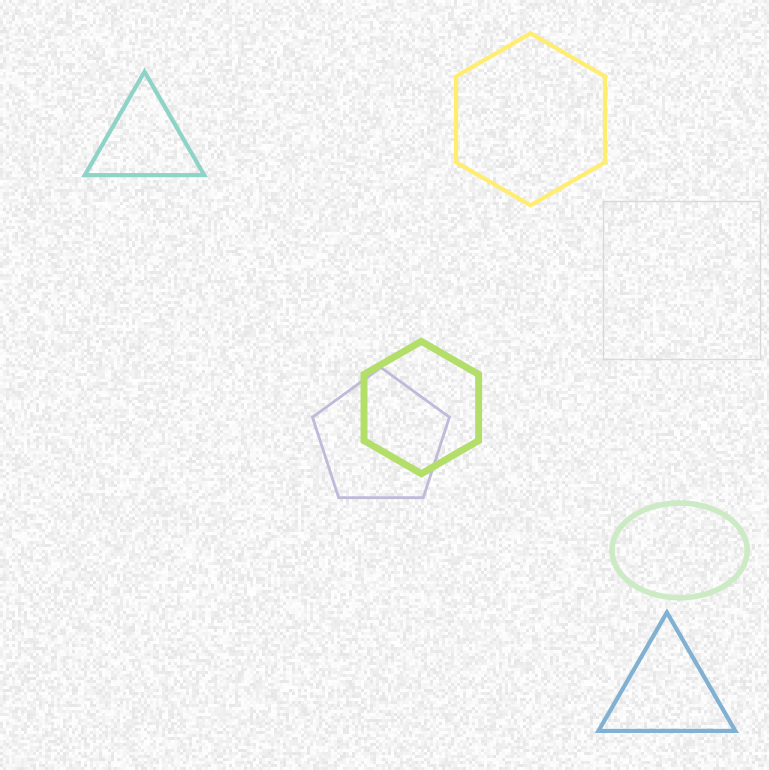[{"shape": "triangle", "thickness": 1.5, "radius": 0.45, "center": [0.188, 0.817]}, {"shape": "pentagon", "thickness": 1, "radius": 0.47, "center": [0.495, 0.429]}, {"shape": "triangle", "thickness": 1.5, "radius": 0.51, "center": [0.866, 0.102]}, {"shape": "hexagon", "thickness": 2.5, "radius": 0.43, "center": [0.547, 0.471]}, {"shape": "square", "thickness": 0.5, "radius": 0.51, "center": [0.885, 0.636]}, {"shape": "oval", "thickness": 2, "radius": 0.44, "center": [0.883, 0.285]}, {"shape": "hexagon", "thickness": 1.5, "radius": 0.56, "center": [0.689, 0.845]}]